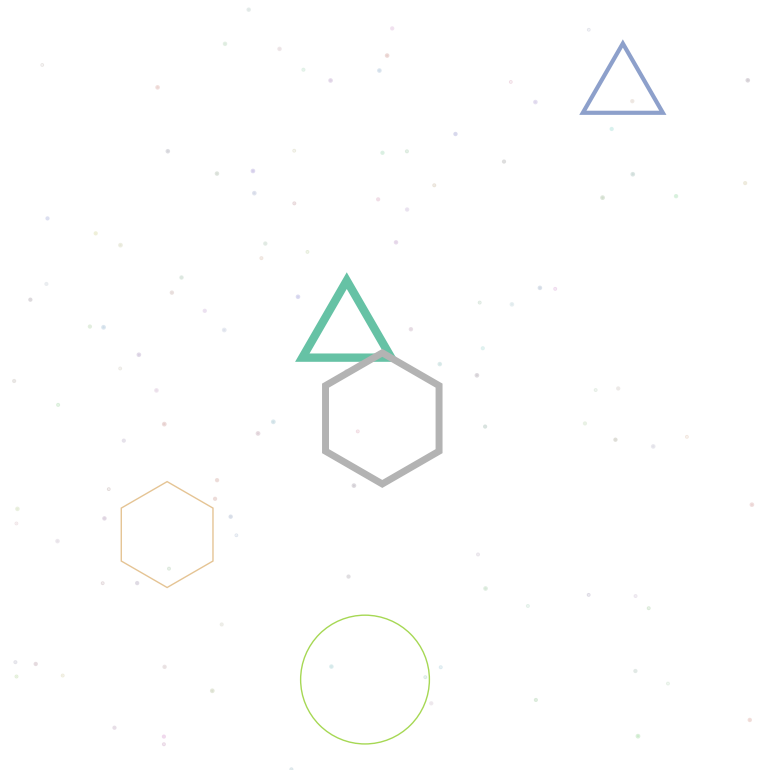[{"shape": "triangle", "thickness": 3, "radius": 0.33, "center": [0.45, 0.569]}, {"shape": "triangle", "thickness": 1.5, "radius": 0.3, "center": [0.809, 0.884]}, {"shape": "circle", "thickness": 0.5, "radius": 0.42, "center": [0.474, 0.117]}, {"shape": "hexagon", "thickness": 0.5, "radius": 0.34, "center": [0.217, 0.306]}, {"shape": "hexagon", "thickness": 2.5, "radius": 0.43, "center": [0.496, 0.457]}]